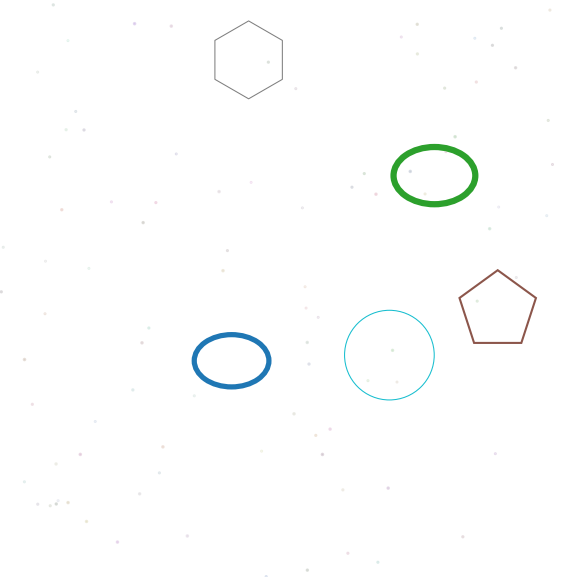[{"shape": "oval", "thickness": 2.5, "radius": 0.32, "center": [0.401, 0.374]}, {"shape": "oval", "thickness": 3, "radius": 0.35, "center": [0.752, 0.695]}, {"shape": "pentagon", "thickness": 1, "radius": 0.35, "center": [0.862, 0.462]}, {"shape": "hexagon", "thickness": 0.5, "radius": 0.34, "center": [0.431, 0.895]}, {"shape": "circle", "thickness": 0.5, "radius": 0.39, "center": [0.674, 0.384]}]